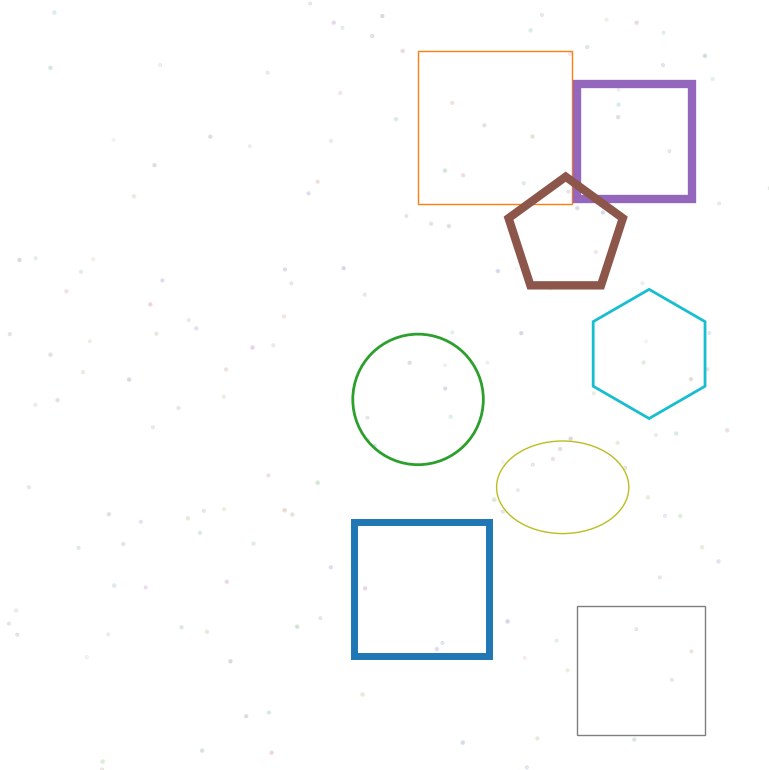[{"shape": "square", "thickness": 2.5, "radius": 0.44, "center": [0.548, 0.235]}, {"shape": "square", "thickness": 0.5, "radius": 0.5, "center": [0.643, 0.835]}, {"shape": "circle", "thickness": 1, "radius": 0.42, "center": [0.543, 0.481]}, {"shape": "square", "thickness": 3, "radius": 0.37, "center": [0.824, 0.816]}, {"shape": "pentagon", "thickness": 3, "radius": 0.39, "center": [0.735, 0.693]}, {"shape": "square", "thickness": 0.5, "radius": 0.42, "center": [0.833, 0.129]}, {"shape": "oval", "thickness": 0.5, "radius": 0.43, "center": [0.731, 0.367]}, {"shape": "hexagon", "thickness": 1, "radius": 0.42, "center": [0.843, 0.54]}]